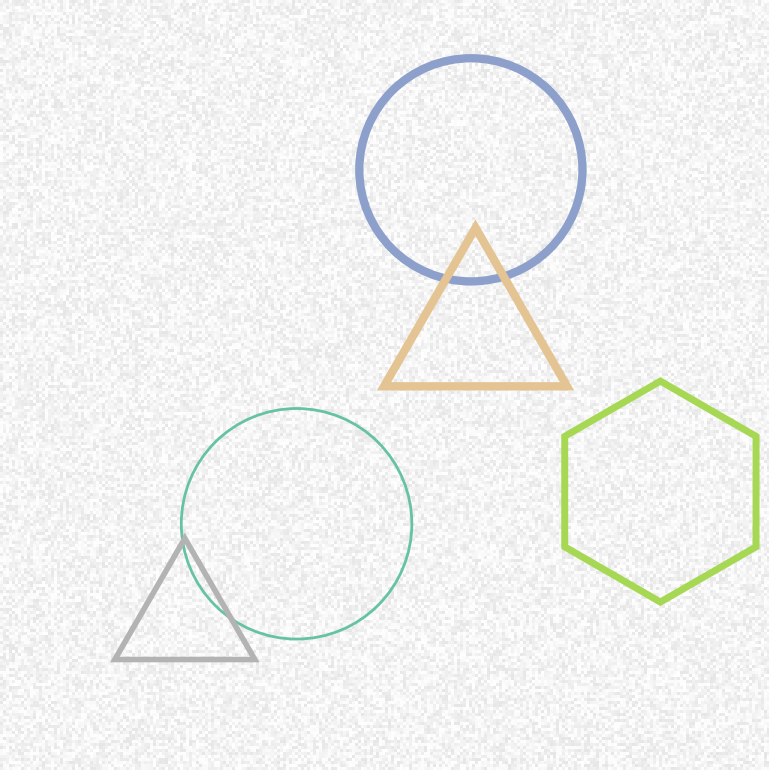[{"shape": "circle", "thickness": 1, "radius": 0.75, "center": [0.385, 0.32]}, {"shape": "circle", "thickness": 3, "radius": 0.72, "center": [0.612, 0.779]}, {"shape": "hexagon", "thickness": 2.5, "radius": 0.72, "center": [0.858, 0.362]}, {"shape": "triangle", "thickness": 3, "radius": 0.69, "center": [0.618, 0.567]}, {"shape": "triangle", "thickness": 2, "radius": 0.52, "center": [0.24, 0.196]}]